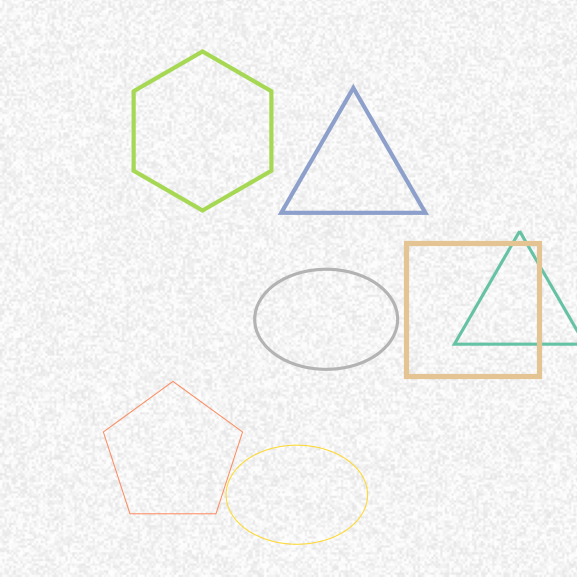[{"shape": "triangle", "thickness": 1.5, "radius": 0.65, "center": [0.9, 0.468]}, {"shape": "pentagon", "thickness": 0.5, "radius": 0.63, "center": [0.3, 0.212]}, {"shape": "triangle", "thickness": 2, "radius": 0.72, "center": [0.612, 0.703]}, {"shape": "hexagon", "thickness": 2, "radius": 0.69, "center": [0.351, 0.772]}, {"shape": "oval", "thickness": 0.5, "radius": 0.61, "center": [0.514, 0.142]}, {"shape": "square", "thickness": 2.5, "radius": 0.57, "center": [0.819, 0.463]}, {"shape": "oval", "thickness": 1.5, "radius": 0.62, "center": [0.565, 0.446]}]